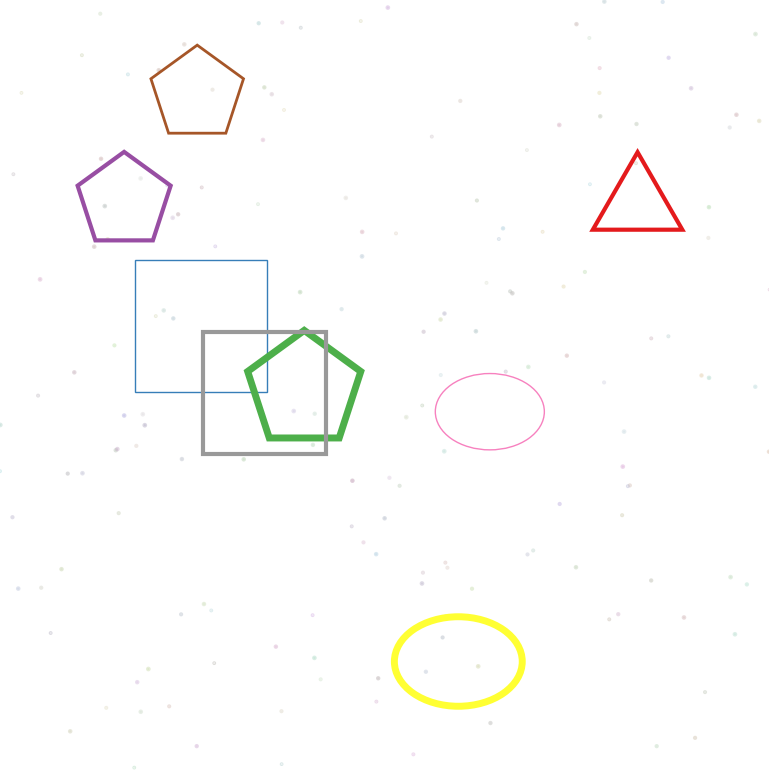[{"shape": "triangle", "thickness": 1.5, "radius": 0.34, "center": [0.828, 0.735]}, {"shape": "square", "thickness": 0.5, "radius": 0.43, "center": [0.261, 0.577]}, {"shape": "pentagon", "thickness": 2.5, "radius": 0.39, "center": [0.395, 0.494]}, {"shape": "pentagon", "thickness": 1.5, "radius": 0.32, "center": [0.161, 0.739]}, {"shape": "oval", "thickness": 2.5, "radius": 0.42, "center": [0.595, 0.141]}, {"shape": "pentagon", "thickness": 1, "radius": 0.32, "center": [0.256, 0.878]}, {"shape": "oval", "thickness": 0.5, "radius": 0.35, "center": [0.636, 0.465]}, {"shape": "square", "thickness": 1.5, "radius": 0.4, "center": [0.343, 0.49]}]